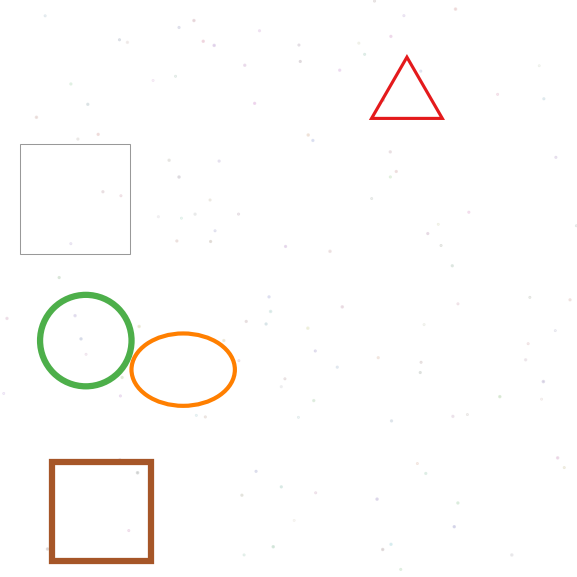[{"shape": "triangle", "thickness": 1.5, "radius": 0.35, "center": [0.705, 0.829]}, {"shape": "circle", "thickness": 3, "radius": 0.4, "center": [0.149, 0.409]}, {"shape": "oval", "thickness": 2, "radius": 0.45, "center": [0.317, 0.359]}, {"shape": "square", "thickness": 3, "radius": 0.43, "center": [0.176, 0.113]}, {"shape": "square", "thickness": 0.5, "radius": 0.48, "center": [0.13, 0.654]}]